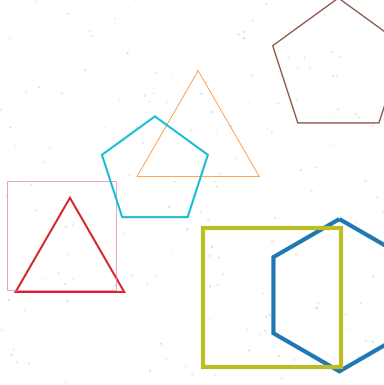[{"shape": "hexagon", "thickness": 3, "radius": 0.99, "center": [0.882, 0.233]}, {"shape": "triangle", "thickness": 0.5, "radius": 0.92, "center": [0.515, 0.633]}, {"shape": "triangle", "thickness": 1.5, "radius": 0.81, "center": [0.182, 0.323]}, {"shape": "pentagon", "thickness": 1, "radius": 0.9, "center": [0.879, 0.826]}, {"shape": "square", "thickness": 0.5, "radius": 0.71, "center": [0.16, 0.388]}, {"shape": "square", "thickness": 3, "radius": 0.9, "center": [0.707, 0.228]}, {"shape": "pentagon", "thickness": 1.5, "radius": 0.72, "center": [0.402, 0.553]}]